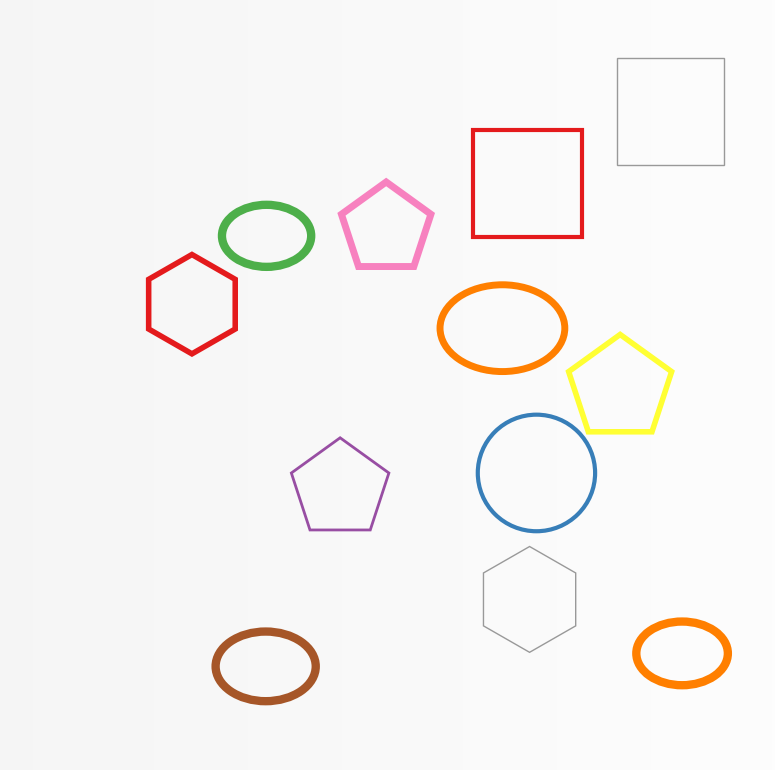[{"shape": "hexagon", "thickness": 2, "radius": 0.32, "center": [0.248, 0.605]}, {"shape": "square", "thickness": 1.5, "radius": 0.35, "center": [0.681, 0.762]}, {"shape": "circle", "thickness": 1.5, "radius": 0.38, "center": [0.692, 0.386]}, {"shape": "oval", "thickness": 3, "radius": 0.29, "center": [0.344, 0.694]}, {"shape": "pentagon", "thickness": 1, "radius": 0.33, "center": [0.439, 0.365]}, {"shape": "oval", "thickness": 3, "radius": 0.3, "center": [0.88, 0.151]}, {"shape": "oval", "thickness": 2.5, "radius": 0.4, "center": [0.648, 0.574]}, {"shape": "pentagon", "thickness": 2, "radius": 0.35, "center": [0.8, 0.496]}, {"shape": "oval", "thickness": 3, "radius": 0.32, "center": [0.343, 0.135]}, {"shape": "pentagon", "thickness": 2.5, "radius": 0.3, "center": [0.498, 0.703]}, {"shape": "hexagon", "thickness": 0.5, "radius": 0.34, "center": [0.683, 0.222]}, {"shape": "square", "thickness": 0.5, "radius": 0.35, "center": [0.865, 0.855]}]